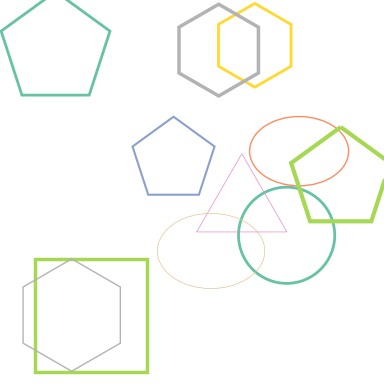[{"shape": "circle", "thickness": 2, "radius": 0.62, "center": [0.744, 0.389]}, {"shape": "pentagon", "thickness": 2, "radius": 0.74, "center": [0.144, 0.873]}, {"shape": "oval", "thickness": 1, "radius": 0.64, "center": [0.777, 0.607]}, {"shape": "pentagon", "thickness": 1.5, "radius": 0.56, "center": [0.451, 0.585]}, {"shape": "triangle", "thickness": 0.5, "radius": 0.68, "center": [0.628, 0.465]}, {"shape": "square", "thickness": 2.5, "radius": 0.73, "center": [0.236, 0.181]}, {"shape": "pentagon", "thickness": 3, "radius": 0.68, "center": [0.885, 0.535]}, {"shape": "hexagon", "thickness": 2, "radius": 0.54, "center": [0.662, 0.882]}, {"shape": "oval", "thickness": 0.5, "radius": 0.7, "center": [0.548, 0.348]}, {"shape": "hexagon", "thickness": 1, "radius": 0.73, "center": [0.186, 0.182]}, {"shape": "hexagon", "thickness": 2.5, "radius": 0.6, "center": [0.568, 0.87]}]